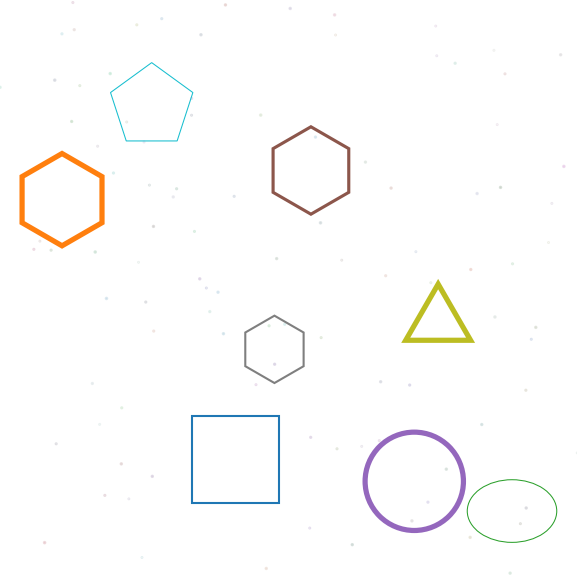[{"shape": "square", "thickness": 1, "radius": 0.38, "center": [0.408, 0.204]}, {"shape": "hexagon", "thickness": 2.5, "radius": 0.4, "center": [0.107, 0.653]}, {"shape": "oval", "thickness": 0.5, "radius": 0.39, "center": [0.887, 0.114]}, {"shape": "circle", "thickness": 2.5, "radius": 0.43, "center": [0.717, 0.166]}, {"shape": "hexagon", "thickness": 1.5, "radius": 0.38, "center": [0.538, 0.704]}, {"shape": "hexagon", "thickness": 1, "radius": 0.29, "center": [0.475, 0.394]}, {"shape": "triangle", "thickness": 2.5, "radius": 0.32, "center": [0.759, 0.442]}, {"shape": "pentagon", "thickness": 0.5, "radius": 0.37, "center": [0.263, 0.816]}]